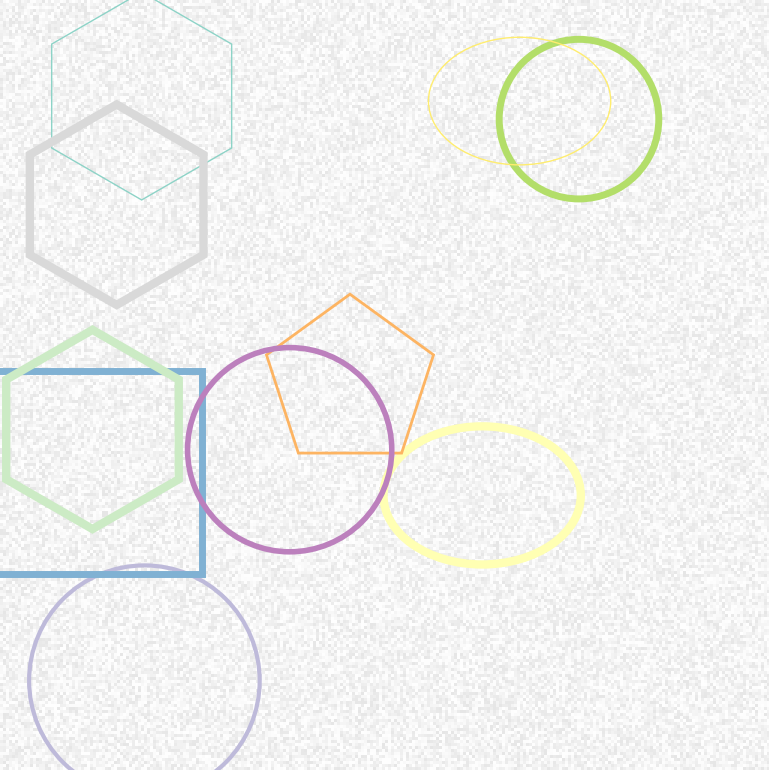[{"shape": "hexagon", "thickness": 0.5, "radius": 0.67, "center": [0.184, 0.875]}, {"shape": "oval", "thickness": 3, "radius": 0.64, "center": [0.626, 0.357]}, {"shape": "circle", "thickness": 1.5, "radius": 0.75, "center": [0.188, 0.116]}, {"shape": "square", "thickness": 2.5, "radius": 0.66, "center": [0.13, 0.387]}, {"shape": "pentagon", "thickness": 1, "radius": 0.57, "center": [0.455, 0.504]}, {"shape": "circle", "thickness": 2.5, "radius": 0.52, "center": [0.752, 0.845]}, {"shape": "hexagon", "thickness": 3, "radius": 0.65, "center": [0.151, 0.734]}, {"shape": "circle", "thickness": 2, "radius": 0.66, "center": [0.376, 0.416]}, {"shape": "hexagon", "thickness": 3, "radius": 0.65, "center": [0.12, 0.442]}, {"shape": "oval", "thickness": 0.5, "radius": 0.59, "center": [0.675, 0.869]}]